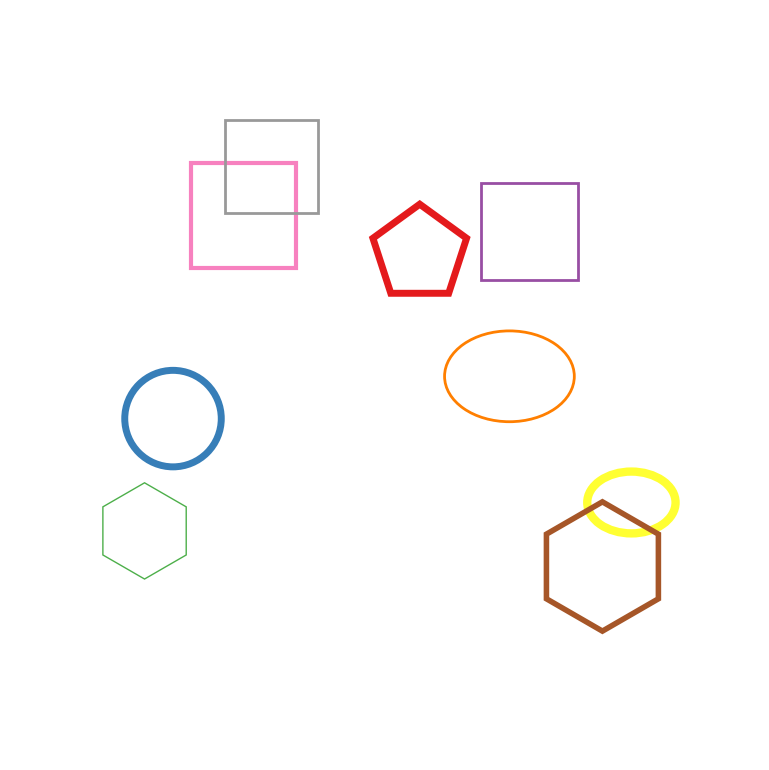[{"shape": "pentagon", "thickness": 2.5, "radius": 0.32, "center": [0.545, 0.671]}, {"shape": "circle", "thickness": 2.5, "radius": 0.31, "center": [0.225, 0.456]}, {"shape": "hexagon", "thickness": 0.5, "radius": 0.31, "center": [0.188, 0.311]}, {"shape": "square", "thickness": 1, "radius": 0.31, "center": [0.688, 0.7]}, {"shape": "oval", "thickness": 1, "radius": 0.42, "center": [0.662, 0.511]}, {"shape": "oval", "thickness": 3, "radius": 0.29, "center": [0.82, 0.347]}, {"shape": "hexagon", "thickness": 2, "radius": 0.42, "center": [0.782, 0.264]}, {"shape": "square", "thickness": 1.5, "radius": 0.34, "center": [0.316, 0.72]}, {"shape": "square", "thickness": 1, "radius": 0.3, "center": [0.353, 0.784]}]